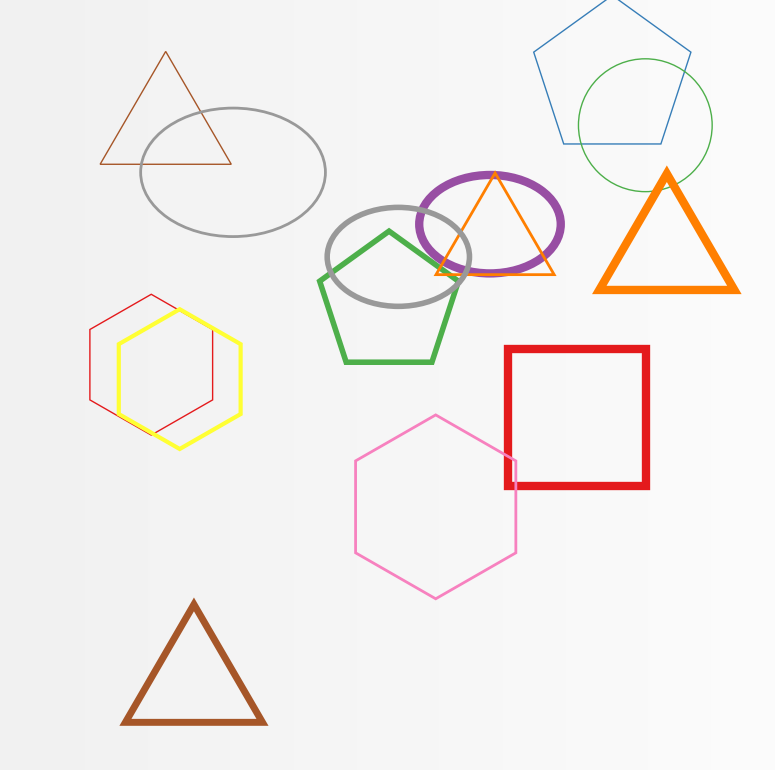[{"shape": "square", "thickness": 3, "radius": 0.44, "center": [0.745, 0.457]}, {"shape": "hexagon", "thickness": 0.5, "radius": 0.46, "center": [0.195, 0.526]}, {"shape": "pentagon", "thickness": 0.5, "radius": 0.53, "center": [0.79, 0.899]}, {"shape": "pentagon", "thickness": 2, "radius": 0.47, "center": [0.502, 0.606]}, {"shape": "circle", "thickness": 0.5, "radius": 0.43, "center": [0.833, 0.837]}, {"shape": "oval", "thickness": 3, "radius": 0.46, "center": [0.632, 0.709]}, {"shape": "triangle", "thickness": 1, "radius": 0.44, "center": [0.639, 0.687]}, {"shape": "triangle", "thickness": 3, "radius": 0.5, "center": [0.86, 0.674]}, {"shape": "hexagon", "thickness": 1.5, "radius": 0.45, "center": [0.232, 0.508]}, {"shape": "triangle", "thickness": 2.5, "radius": 0.51, "center": [0.25, 0.113]}, {"shape": "triangle", "thickness": 0.5, "radius": 0.49, "center": [0.214, 0.835]}, {"shape": "hexagon", "thickness": 1, "radius": 0.6, "center": [0.562, 0.342]}, {"shape": "oval", "thickness": 1, "radius": 0.6, "center": [0.301, 0.776]}, {"shape": "oval", "thickness": 2, "radius": 0.46, "center": [0.514, 0.666]}]